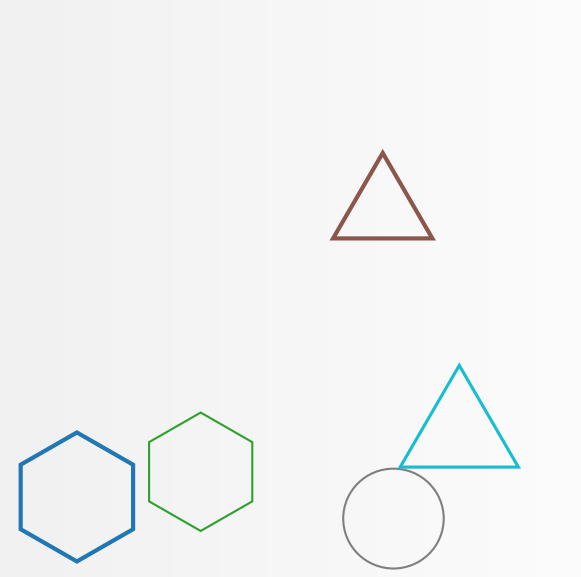[{"shape": "hexagon", "thickness": 2, "radius": 0.56, "center": [0.132, 0.139]}, {"shape": "hexagon", "thickness": 1, "radius": 0.51, "center": [0.345, 0.182]}, {"shape": "triangle", "thickness": 2, "radius": 0.49, "center": [0.658, 0.636]}, {"shape": "circle", "thickness": 1, "radius": 0.43, "center": [0.677, 0.101]}, {"shape": "triangle", "thickness": 1.5, "radius": 0.59, "center": [0.79, 0.249]}]